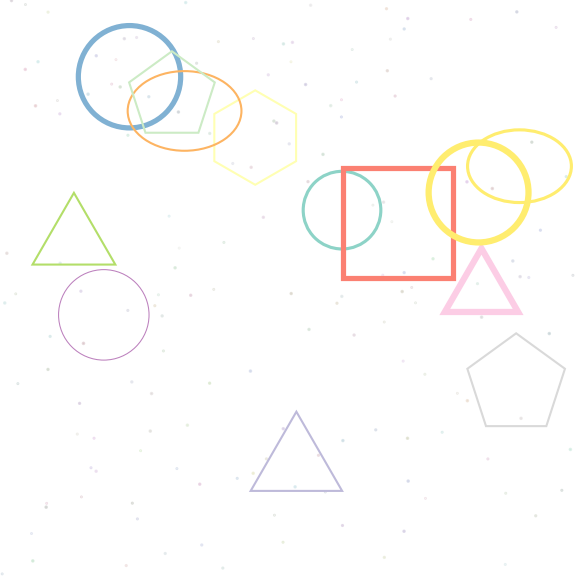[{"shape": "circle", "thickness": 1.5, "radius": 0.34, "center": [0.592, 0.635]}, {"shape": "hexagon", "thickness": 1, "radius": 0.41, "center": [0.442, 0.761]}, {"shape": "triangle", "thickness": 1, "radius": 0.46, "center": [0.513, 0.195]}, {"shape": "square", "thickness": 2.5, "radius": 0.48, "center": [0.69, 0.613]}, {"shape": "circle", "thickness": 2.5, "radius": 0.44, "center": [0.224, 0.866]}, {"shape": "oval", "thickness": 1, "radius": 0.49, "center": [0.32, 0.807]}, {"shape": "triangle", "thickness": 1, "radius": 0.41, "center": [0.128, 0.582]}, {"shape": "triangle", "thickness": 3, "radius": 0.37, "center": [0.834, 0.496]}, {"shape": "pentagon", "thickness": 1, "radius": 0.44, "center": [0.894, 0.333]}, {"shape": "circle", "thickness": 0.5, "radius": 0.39, "center": [0.18, 0.454]}, {"shape": "pentagon", "thickness": 1, "radius": 0.39, "center": [0.298, 0.832]}, {"shape": "oval", "thickness": 1.5, "radius": 0.45, "center": [0.9, 0.711]}, {"shape": "circle", "thickness": 3, "radius": 0.43, "center": [0.829, 0.666]}]